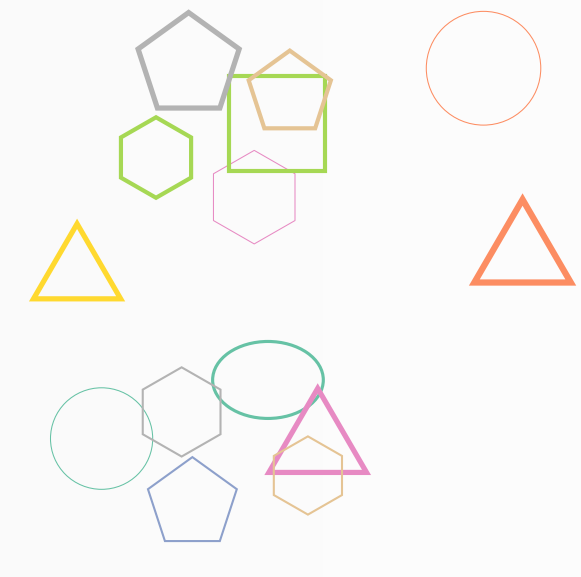[{"shape": "circle", "thickness": 0.5, "radius": 0.44, "center": [0.175, 0.24]}, {"shape": "oval", "thickness": 1.5, "radius": 0.48, "center": [0.461, 0.341]}, {"shape": "circle", "thickness": 0.5, "radius": 0.49, "center": [0.832, 0.881]}, {"shape": "triangle", "thickness": 3, "radius": 0.48, "center": [0.899, 0.558]}, {"shape": "pentagon", "thickness": 1, "radius": 0.4, "center": [0.331, 0.127]}, {"shape": "triangle", "thickness": 2.5, "radius": 0.49, "center": [0.547, 0.23]}, {"shape": "hexagon", "thickness": 0.5, "radius": 0.4, "center": [0.437, 0.658]}, {"shape": "square", "thickness": 2, "radius": 0.41, "center": [0.477, 0.786]}, {"shape": "hexagon", "thickness": 2, "radius": 0.35, "center": [0.268, 0.726]}, {"shape": "triangle", "thickness": 2.5, "radius": 0.43, "center": [0.133, 0.525]}, {"shape": "pentagon", "thickness": 2, "radius": 0.37, "center": [0.499, 0.837]}, {"shape": "hexagon", "thickness": 1, "radius": 0.34, "center": [0.53, 0.176]}, {"shape": "pentagon", "thickness": 2.5, "radius": 0.46, "center": [0.325, 0.886]}, {"shape": "hexagon", "thickness": 1, "radius": 0.39, "center": [0.312, 0.286]}]